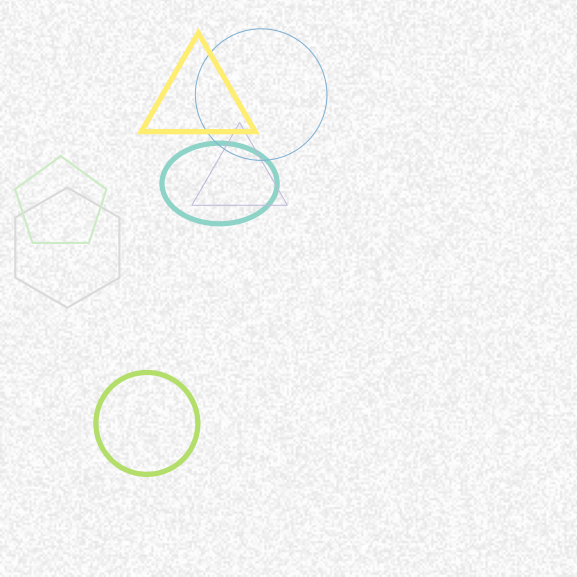[{"shape": "oval", "thickness": 2.5, "radius": 0.5, "center": [0.38, 0.681]}, {"shape": "triangle", "thickness": 0.5, "radius": 0.48, "center": [0.415, 0.691]}, {"shape": "circle", "thickness": 0.5, "radius": 0.57, "center": [0.452, 0.835]}, {"shape": "circle", "thickness": 2.5, "radius": 0.44, "center": [0.254, 0.266]}, {"shape": "hexagon", "thickness": 1, "radius": 0.52, "center": [0.117, 0.57]}, {"shape": "pentagon", "thickness": 1, "radius": 0.42, "center": [0.105, 0.646]}, {"shape": "triangle", "thickness": 2.5, "radius": 0.57, "center": [0.343, 0.828]}]